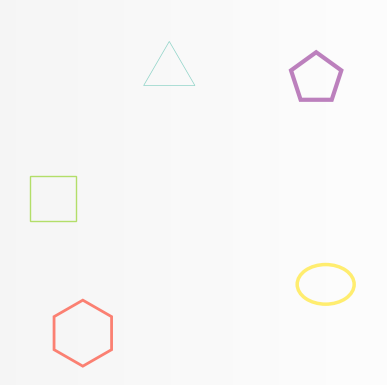[{"shape": "triangle", "thickness": 0.5, "radius": 0.38, "center": [0.437, 0.816]}, {"shape": "hexagon", "thickness": 2, "radius": 0.43, "center": [0.214, 0.135]}, {"shape": "square", "thickness": 1, "radius": 0.29, "center": [0.137, 0.485]}, {"shape": "pentagon", "thickness": 3, "radius": 0.34, "center": [0.816, 0.796]}, {"shape": "oval", "thickness": 2.5, "radius": 0.37, "center": [0.84, 0.261]}]